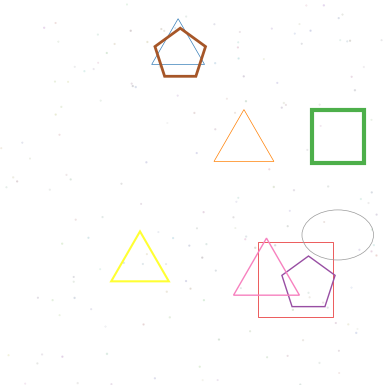[{"shape": "square", "thickness": 0.5, "radius": 0.48, "center": [0.767, 0.274]}, {"shape": "triangle", "thickness": 0.5, "radius": 0.4, "center": [0.463, 0.872]}, {"shape": "square", "thickness": 3, "radius": 0.34, "center": [0.878, 0.646]}, {"shape": "pentagon", "thickness": 1, "radius": 0.36, "center": [0.801, 0.262]}, {"shape": "triangle", "thickness": 0.5, "radius": 0.45, "center": [0.634, 0.626]}, {"shape": "triangle", "thickness": 1.5, "radius": 0.43, "center": [0.364, 0.312]}, {"shape": "pentagon", "thickness": 2, "radius": 0.35, "center": [0.468, 0.858]}, {"shape": "triangle", "thickness": 1, "radius": 0.49, "center": [0.692, 0.283]}, {"shape": "oval", "thickness": 0.5, "radius": 0.46, "center": [0.877, 0.39]}]